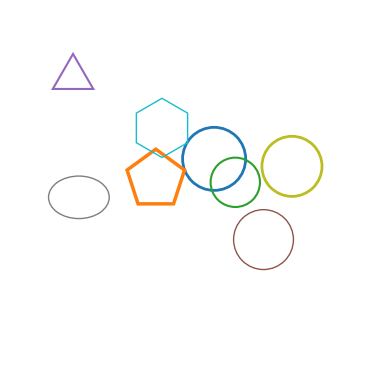[{"shape": "circle", "thickness": 2, "radius": 0.41, "center": [0.556, 0.587]}, {"shape": "pentagon", "thickness": 2.5, "radius": 0.39, "center": [0.405, 0.534]}, {"shape": "circle", "thickness": 1.5, "radius": 0.32, "center": [0.611, 0.526]}, {"shape": "triangle", "thickness": 1.5, "radius": 0.3, "center": [0.19, 0.799]}, {"shape": "circle", "thickness": 1, "radius": 0.39, "center": [0.684, 0.378]}, {"shape": "oval", "thickness": 1, "radius": 0.39, "center": [0.205, 0.488]}, {"shape": "circle", "thickness": 2, "radius": 0.39, "center": [0.758, 0.568]}, {"shape": "hexagon", "thickness": 1, "radius": 0.38, "center": [0.421, 0.668]}]